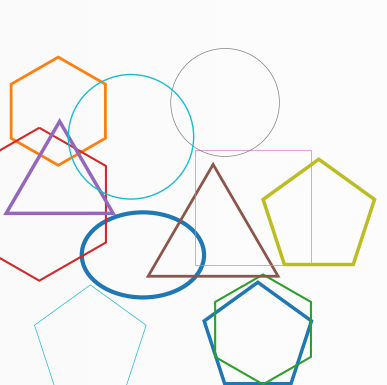[{"shape": "oval", "thickness": 3, "radius": 0.79, "center": [0.369, 0.338]}, {"shape": "pentagon", "thickness": 2.5, "radius": 0.73, "center": [0.665, 0.121]}, {"shape": "hexagon", "thickness": 2, "radius": 0.7, "center": [0.15, 0.711]}, {"shape": "hexagon", "thickness": 1.5, "radius": 0.71, "center": [0.679, 0.144]}, {"shape": "hexagon", "thickness": 1.5, "radius": 0.99, "center": [0.101, 0.47]}, {"shape": "triangle", "thickness": 2.5, "radius": 0.8, "center": [0.154, 0.525]}, {"shape": "triangle", "thickness": 2, "radius": 0.97, "center": [0.55, 0.379]}, {"shape": "square", "thickness": 0.5, "radius": 0.75, "center": [0.652, 0.462]}, {"shape": "circle", "thickness": 0.5, "radius": 0.7, "center": [0.581, 0.734]}, {"shape": "pentagon", "thickness": 2.5, "radius": 0.76, "center": [0.823, 0.435]}, {"shape": "pentagon", "thickness": 0.5, "radius": 0.76, "center": [0.233, 0.108]}, {"shape": "circle", "thickness": 1, "radius": 0.81, "center": [0.338, 0.645]}]